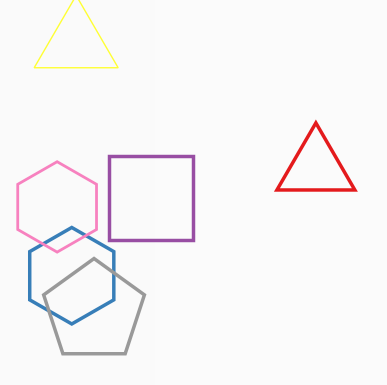[{"shape": "triangle", "thickness": 2.5, "radius": 0.58, "center": [0.815, 0.565]}, {"shape": "hexagon", "thickness": 2.5, "radius": 0.63, "center": [0.185, 0.284]}, {"shape": "square", "thickness": 2.5, "radius": 0.54, "center": [0.39, 0.486]}, {"shape": "triangle", "thickness": 1, "radius": 0.63, "center": [0.197, 0.887]}, {"shape": "hexagon", "thickness": 2, "radius": 0.59, "center": [0.147, 0.463]}, {"shape": "pentagon", "thickness": 2.5, "radius": 0.68, "center": [0.243, 0.192]}]